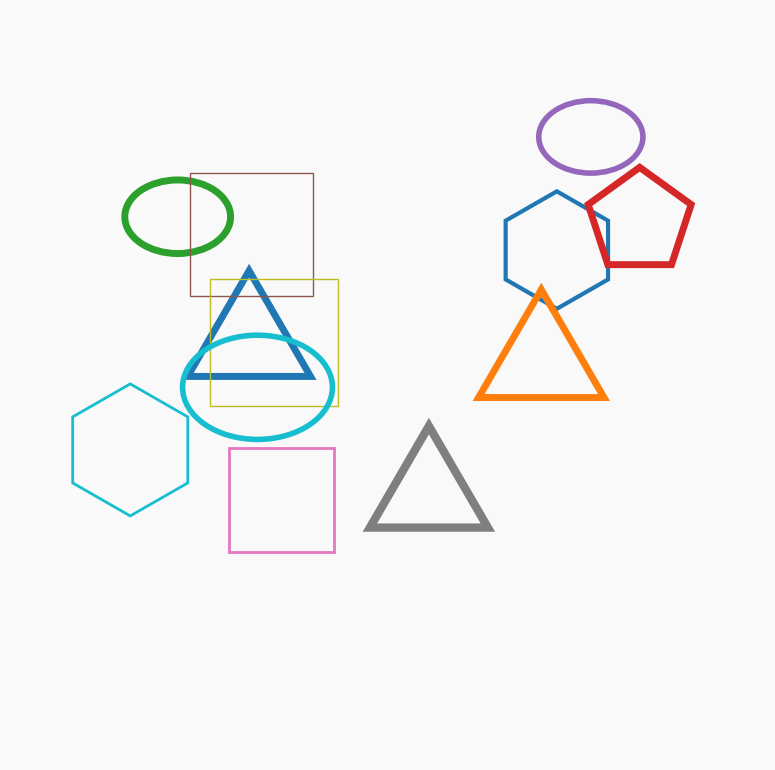[{"shape": "triangle", "thickness": 2.5, "radius": 0.46, "center": [0.321, 0.557]}, {"shape": "hexagon", "thickness": 1.5, "radius": 0.38, "center": [0.719, 0.675]}, {"shape": "triangle", "thickness": 2.5, "radius": 0.47, "center": [0.698, 0.53]}, {"shape": "oval", "thickness": 2.5, "radius": 0.34, "center": [0.229, 0.719]}, {"shape": "pentagon", "thickness": 2.5, "radius": 0.35, "center": [0.825, 0.713]}, {"shape": "oval", "thickness": 2, "radius": 0.34, "center": [0.762, 0.822]}, {"shape": "square", "thickness": 0.5, "radius": 0.4, "center": [0.324, 0.695]}, {"shape": "square", "thickness": 1, "radius": 0.34, "center": [0.363, 0.351]}, {"shape": "triangle", "thickness": 3, "radius": 0.44, "center": [0.553, 0.359]}, {"shape": "square", "thickness": 0.5, "radius": 0.41, "center": [0.353, 0.555]}, {"shape": "hexagon", "thickness": 1, "radius": 0.43, "center": [0.168, 0.416]}, {"shape": "oval", "thickness": 2, "radius": 0.48, "center": [0.332, 0.497]}]